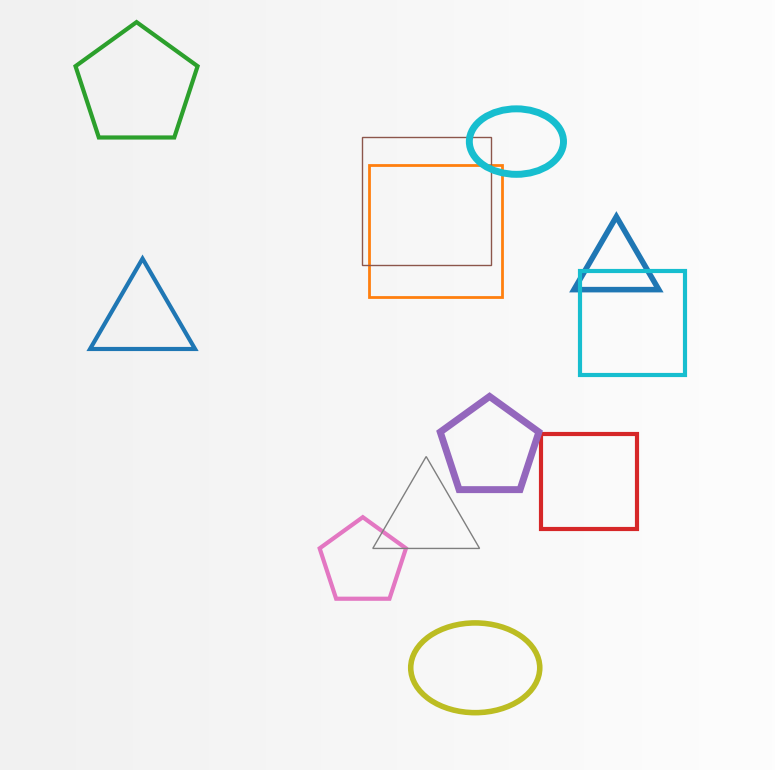[{"shape": "triangle", "thickness": 2, "radius": 0.32, "center": [0.795, 0.655]}, {"shape": "triangle", "thickness": 1.5, "radius": 0.39, "center": [0.184, 0.586]}, {"shape": "square", "thickness": 1, "radius": 0.43, "center": [0.562, 0.699]}, {"shape": "pentagon", "thickness": 1.5, "radius": 0.41, "center": [0.176, 0.888]}, {"shape": "square", "thickness": 1.5, "radius": 0.31, "center": [0.76, 0.375]}, {"shape": "pentagon", "thickness": 2.5, "radius": 0.33, "center": [0.632, 0.418]}, {"shape": "square", "thickness": 0.5, "radius": 0.42, "center": [0.55, 0.739]}, {"shape": "pentagon", "thickness": 1.5, "radius": 0.29, "center": [0.468, 0.27]}, {"shape": "triangle", "thickness": 0.5, "radius": 0.4, "center": [0.55, 0.328]}, {"shape": "oval", "thickness": 2, "radius": 0.42, "center": [0.613, 0.133]}, {"shape": "square", "thickness": 1.5, "radius": 0.34, "center": [0.816, 0.58]}, {"shape": "oval", "thickness": 2.5, "radius": 0.3, "center": [0.666, 0.816]}]